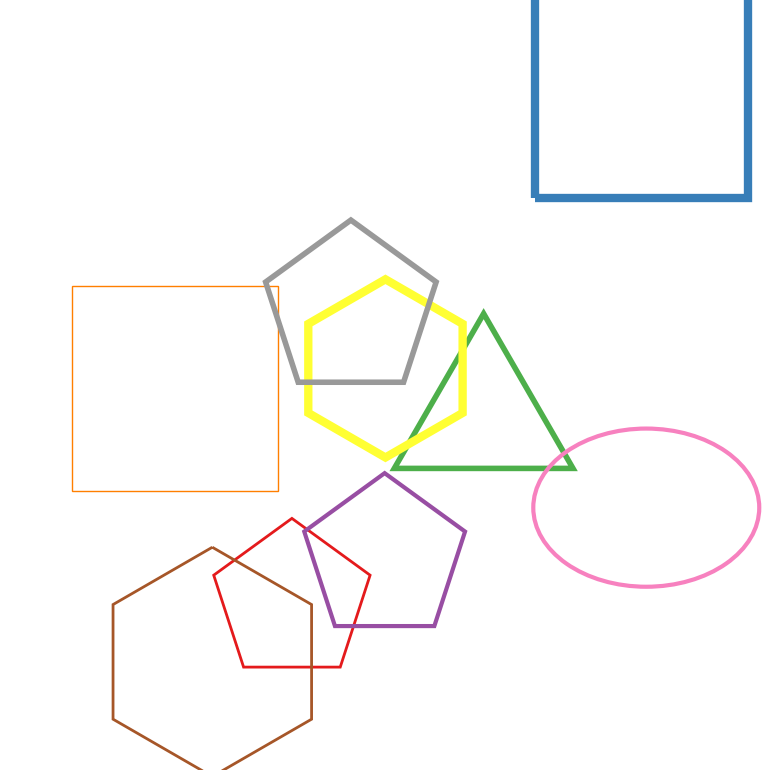[{"shape": "pentagon", "thickness": 1, "radius": 0.53, "center": [0.379, 0.22]}, {"shape": "square", "thickness": 3, "radius": 0.69, "center": [0.833, 0.882]}, {"shape": "triangle", "thickness": 2, "radius": 0.67, "center": [0.628, 0.459]}, {"shape": "pentagon", "thickness": 1.5, "radius": 0.55, "center": [0.5, 0.276]}, {"shape": "square", "thickness": 0.5, "radius": 0.67, "center": [0.227, 0.496]}, {"shape": "hexagon", "thickness": 3, "radius": 0.58, "center": [0.501, 0.522]}, {"shape": "hexagon", "thickness": 1, "radius": 0.74, "center": [0.276, 0.14]}, {"shape": "oval", "thickness": 1.5, "radius": 0.73, "center": [0.839, 0.341]}, {"shape": "pentagon", "thickness": 2, "radius": 0.58, "center": [0.456, 0.598]}]